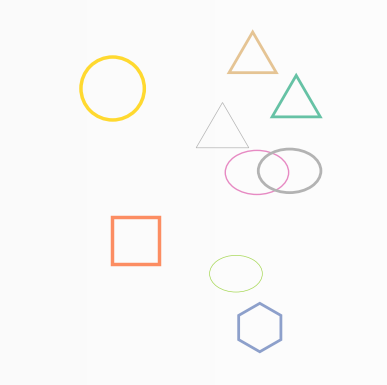[{"shape": "triangle", "thickness": 2, "radius": 0.36, "center": [0.764, 0.732]}, {"shape": "square", "thickness": 2.5, "radius": 0.31, "center": [0.349, 0.375]}, {"shape": "hexagon", "thickness": 2, "radius": 0.31, "center": [0.67, 0.149]}, {"shape": "oval", "thickness": 1, "radius": 0.41, "center": [0.663, 0.552]}, {"shape": "oval", "thickness": 0.5, "radius": 0.34, "center": [0.609, 0.289]}, {"shape": "circle", "thickness": 2.5, "radius": 0.41, "center": [0.291, 0.77]}, {"shape": "triangle", "thickness": 2, "radius": 0.35, "center": [0.652, 0.846]}, {"shape": "triangle", "thickness": 0.5, "radius": 0.39, "center": [0.574, 0.655]}, {"shape": "oval", "thickness": 2, "radius": 0.4, "center": [0.747, 0.556]}]